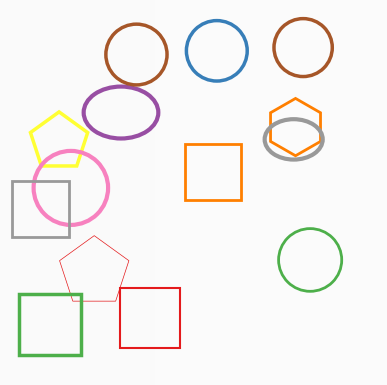[{"shape": "square", "thickness": 1.5, "radius": 0.39, "center": [0.388, 0.173]}, {"shape": "pentagon", "thickness": 0.5, "radius": 0.47, "center": [0.243, 0.294]}, {"shape": "circle", "thickness": 2.5, "radius": 0.39, "center": [0.56, 0.868]}, {"shape": "square", "thickness": 2.5, "radius": 0.4, "center": [0.129, 0.157]}, {"shape": "circle", "thickness": 2, "radius": 0.41, "center": [0.8, 0.325]}, {"shape": "oval", "thickness": 3, "radius": 0.48, "center": [0.312, 0.708]}, {"shape": "square", "thickness": 2, "radius": 0.36, "center": [0.55, 0.553]}, {"shape": "hexagon", "thickness": 2, "radius": 0.37, "center": [0.763, 0.67]}, {"shape": "pentagon", "thickness": 2.5, "radius": 0.39, "center": [0.152, 0.632]}, {"shape": "circle", "thickness": 2.5, "radius": 0.38, "center": [0.782, 0.876]}, {"shape": "circle", "thickness": 2.5, "radius": 0.39, "center": [0.352, 0.858]}, {"shape": "circle", "thickness": 3, "radius": 0.48, "center": [0.183, 0.512]}, {"shape": "square", "thickness": 2, "radius": 0.36, "center": [0.105, 0.456]}, {"shape": "oval", "thickness": 3, "radius": 0.37, "center": [0.758, 0.638]}]